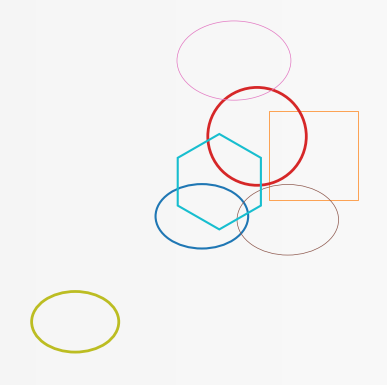[{"shape": "oval", "thickness": 1.5, "radius": 0.6, "center": [0.521, 0.438]}, {"shape": "square", "thickness": 0.5, "radius": 0.57, "center": [0.808, 0.597]}, {"shape": "circle", "thickness": 2, "radius": 0.64, "center": [0.663, 0.646]}, {"shape": "oval", "thickness": 0.5, "radius": 0.65, "center": [0.743, 0.429]}, {"shape": "oval", "thickness": 0.5, "radius": 0.74, "center": [0.604, 0.843]}, {"shape": "oval", "thickness": 2, "radius": 0.56, "center": [0.194, 0.164]}, {"shape": "hexagon", "thickness": 1.5, "radius": 0.62, "center": [0.566, 0.528]}]